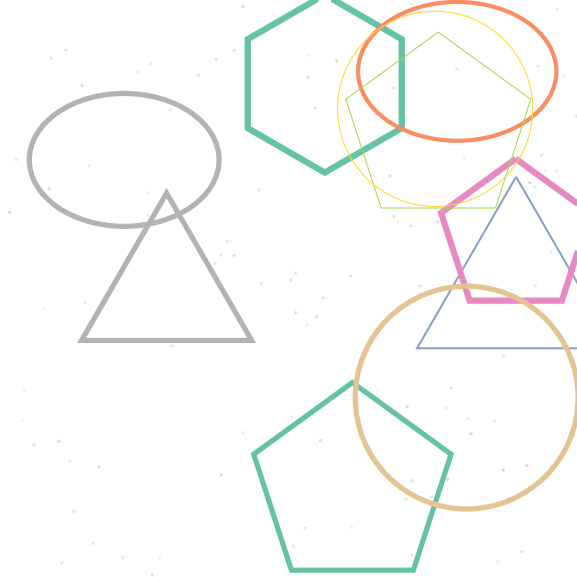[{"shape": "pentagon", "thickness": 2.5, "radius": 0.9, "center": [0.61, 0.157]}, {"shape": "hexagon", "thickness": 3, "radius": 0.77, "center": [0.562, 0.854]}, {"shape": "oval", "thickness": 2, "radius": 0.86, "center": [0.792, 0.876]}, {"shape": "triangle", "thickness": 1, "radius": 0.99, "center": [0.894, 0.495]}, {"shape": "pentagon", "thickness": 3, "radius": 0.68, "center": [0.893, 0.588]}, {"shape": "pentagon", "thickness": 0.5, "radius": 0.84, "center": [0.759, 0.775]}, {"shape": "circle", "thickness": 0.5, "radius": 0.85, "center": [0.754, 0.811]}, {"shape": "circle", "thickness": 2.5, "radius": 0.96, "center": [0.808, 0.311]}, {"shape": "oval", "thickness": 2.5, "radius": 0.82, "center": [0.215, 0.722]}, {"shape": "triangle", "thickness": 2.5, "radius": 0.85, "center": [0.288, 0.495]}]